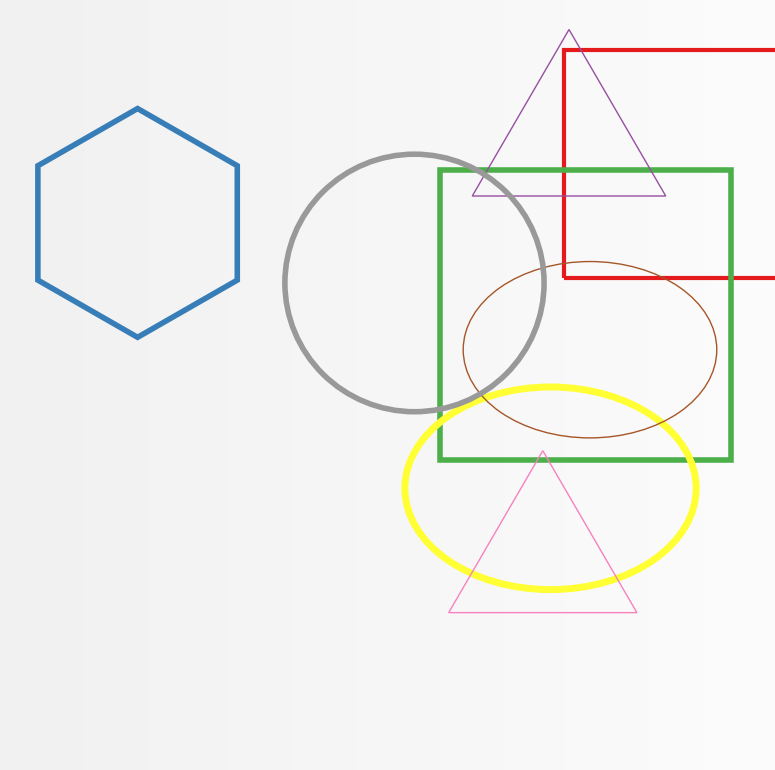[{"shape": "square", "thickness": 1.5, "radius": 0.74, "center": [0.875, 0.787]}, {"shape": "hexagon", "thickness": 2, "radius": 0.74, "center": [0.178, 0.71]}, {"shape": "square", "thickness": 2, "radius": 0.94, "center": [0.755, 0.591]}, {"shape": "triangle", "thickness": 0.5, "radius": 0.72, "center": [0.734, 0.818]}, {"shape": "oval", "thickness": 2.5, "radius": 0.94, "center": [0.71, 0.366]}, {"shape": "oval", "thickness": 0.5, "radius": 0.82, "center": [0.761, 0.546]}, {"shape": "triangle", "thickness": 0.5, "radius": 0.7, "center": [0.7, 0.274]}, {"shape": "circle", "thickness": 2, "radius": 0.84, "center": [0.535, 0.633]}]